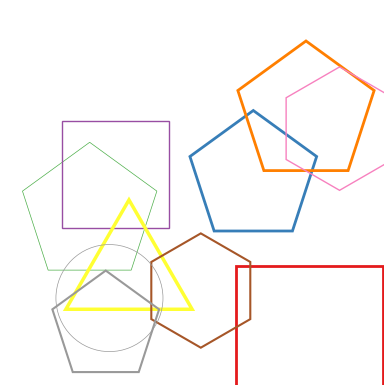[{"shape": "square", "thickness": 2, "radius": 0.95, "center": [0.803, 0.118]}, {"shape": "pentagon", "thickness": 2, "radius": 0.87, "center": [0.658, 0.54]}, {"shape": "pentagon", "thickness": 0.5, "radius": 0.92, "center": [0.233, 0.447]}, {"shape": "square", "thickness": 1, "radius": 0.69, "center": [0.299, 0.545]}, {"shape": "pentagon", "thickness": 2, "radius": 0.93, "center": [0.795, 0.707]}, {"shape": "triangle", "thickness": 2.5, "radius": 0.95, "center": [0.335, 0.291]}, {"shape": "hexagon", "thickness": 1.5, "radius": 0.74, "center": [0.522, 0.245]}, {"shape": "hexagon", "thickness": 1, "radius": 0.8, "center": [0.882, 0.666]}, {"shape": "pentagon", "thickness": 1.5, "radius": 0.73, "center": [0.275, 0.151]}, {"shape": "circle", "thickness": 0.5, "radius": 0.7, "center": [0.284, 0.226]}]